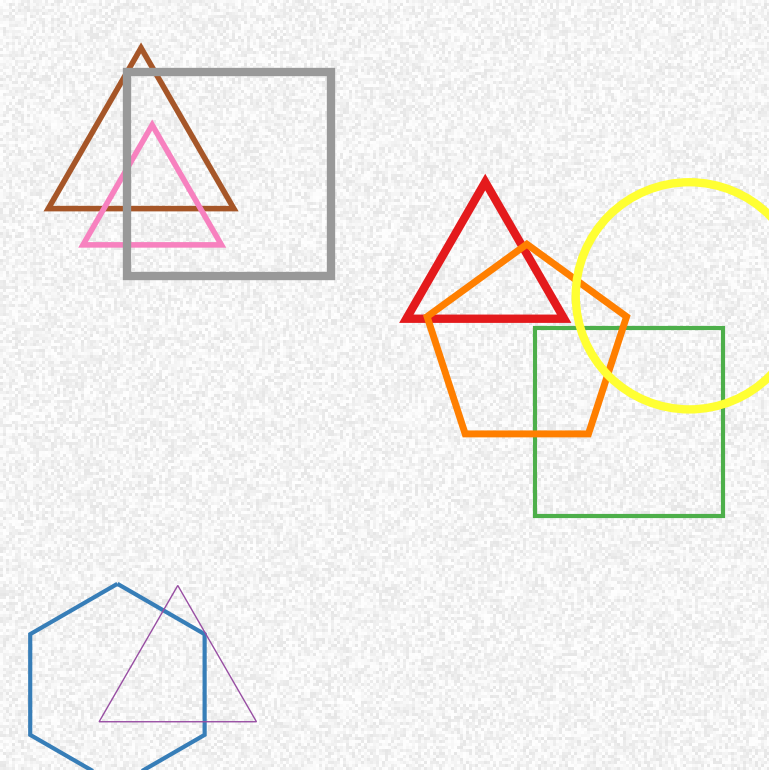[{"shape": "triangle", "thickness": 3, "radius": 0.59, "center": [0.63, 0.645]}, {"shape": "hexagon", "thickness": 1.5, "radius": 0.65, "center": [0.152, 0.111]}, {"shape": "square", "thickness": 1.5, "radius": 0.61, "center": [0.817, 0.452]}, {"shape": "triangle", "thickness": 0.5, "radius": 0.59, "center": [0.231, 0.122]}, {"shape": "pentagon", "thickness": 2.5, "radius": 0.68, "center": [0.684, 0.547]}, {"shape": "circle", "thickness": 3, "radius": 0.74, "center": [0.895, 0.616]}, {"shape": "triangle", "thickness": 2, "radius": 0.7, "center": [0.183, 0.799]}, {"shape": "triangle", "thickness": 2, "radius": 0.52, "center": [0.198, 0.734]}, {"shape": "square", "thickness": 3, "radius": 0.66, "center": [0.297, 0.775]}]